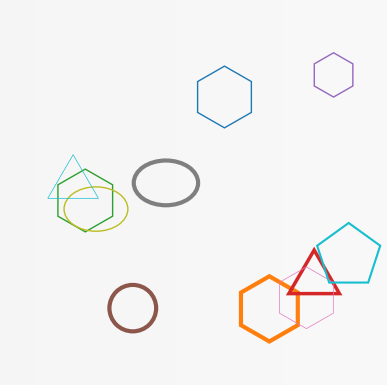[{"shape": "hexagon", "thickness": 1, "radius": 0.4, "center": [0.579, 0.748]}, {"shape": "hexagon", "thickness": 3, "radius": 0.42, "center": [0.695, 0.198]}, {"shape": "hexagon", "thickness": 1, "radius": 0.41, "center": [0.22, 0.479]}, {"shape": "triangle", "thickness": 2.5, "radius": 0.38, "center": [0.811, 0.275]}, {"shape": "hexagon", "thickness": 1, "radius": 0.29, "center": [0.861, 0.805]}, {"shape": "circle", "thickness": 3, "radius": 0.3, "center": [0.343, 0.2]}, {"shape": "hexagon", "thickness": 0.5, "radius": 0.4, "center": [0.791, 0.227]}, {"shape": "oval", "thickness": 3, "radius": 0.42, "center": [0.428, 0.525]}, {"shape": "oval", "thickness": 1, "radius": 0.41, "center": [0.248, 0.457]}, {"shape": "triangle", "thickness": 0.5, "radius": 0.38, "center": [0.189, 0.523]}, {"shape": "pentagon", "thickness": 1.5, "radius": 0.43, "center": [0.9, 0.335]}]